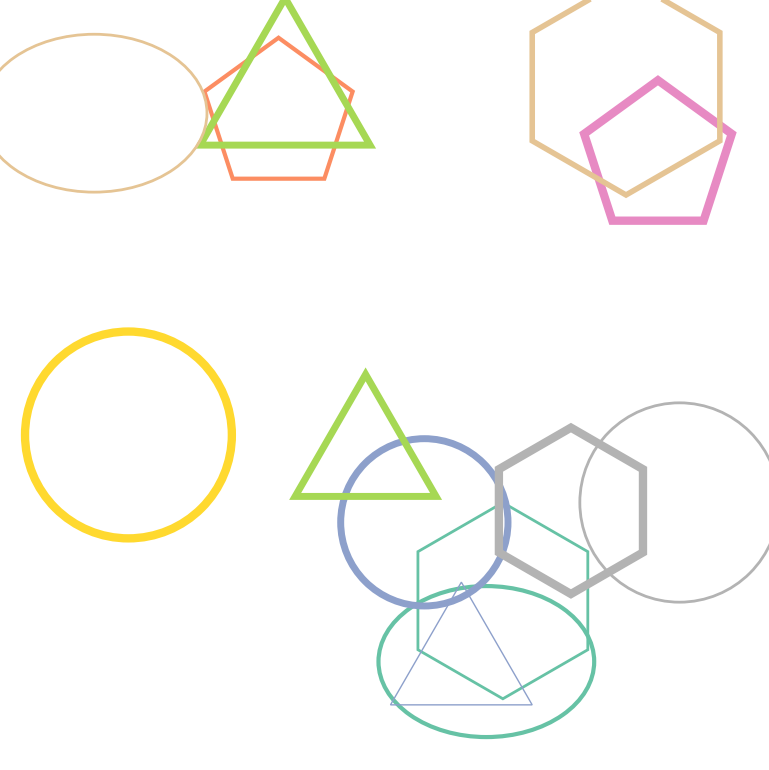[{"shape": "oval", "thickness": 1.5, "radius": 0.7, "center": [0.632, 0.141]}, {"shape": "hexagon", "thickness": 1, "radius": 0.64, "center": [0.653, 0.22]}, {"shape": "pentagon", "thickness": 1.5, "radius": 0.51, "center": [0.362, 0.85]}, {"shape": "triangle", "thickness": 0.5, "radius": 0.53, "center": [0.599, 0.138]}, {"shape": "circle", "thickness": 2.5, "radius": 0.54, "center": [0.551, 0.322]}, {"shape": "pentagon", "thickness": 3, "radius": 0.5, "center": [0.854, 0.795]}, {"shape": "triangle", "thickness": 2.5, "radius": 0.53, "center": [0.475, 0.408]}, {"shape": "triangle", "thickness": 2.5, "radius": 0.64, "center": [0.37, 0.875]}, {"shape": "circle", "thickness": 3, "radius": 0.67, "center": [0.167, 0.435]}, {"shape": "oval", "thickness": 1, "radius": 0.73, "center": [0.122, 0.853]}, {"shape": "hexagon", "thickness": 2, "radius": 0.7, "center": [0.813, 0.887]}, {"shape": "hexagon", "thickness": 3, "radius": 0.54, "center": [0.741, 0.337]}, {"shape": "circle", "thickness": 1, "radius": 0.65, "center": [0.882, 0.347]}]